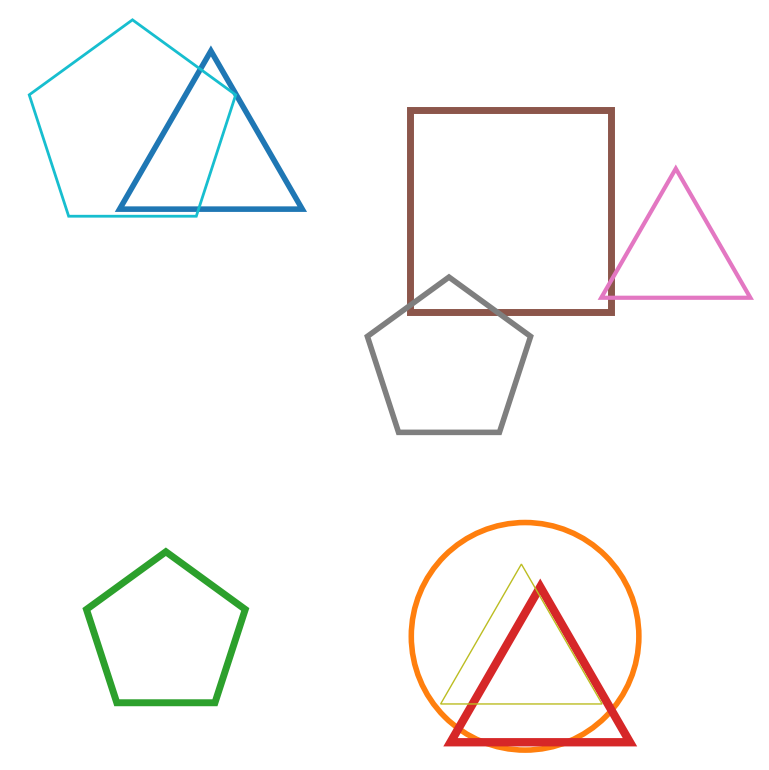[{"shape": "triangle", "thickness": 2, "radius": 0.68, "center": [0.274, 0.797]}, {"shape": "circle", "thickness": 2, "radius": 0.74, "center": [0.682, 0.174]}, {"shape": "pentagon", "thickness": 2.5, "radius": 0.54, "center": [0.215, 0.175]}, {"shape": "triangle", "thickness": 3, "radius": 0.67, "center": [0.702, 0.103]}, {"shape": "square", "thickness": 2.5, "radius": 0.65, "center": [0.663, 0.726]}, {"shape": "triangle", "thickness": 1.5, "radius": 0.56, "center": [0.878, 0.669]}, {"shape": "pentagon", "thickness": 2, "radius": 0.56, "center": [0.583, 0.529]}, {"shape": "triangle", "thickness": 0.5, "radius": 0.61, "center": [0.677, 0.146]}, {"shape": "pentagon", "thickness": 1, "radius": 0.7, "center": [0.172, 0.833]}]